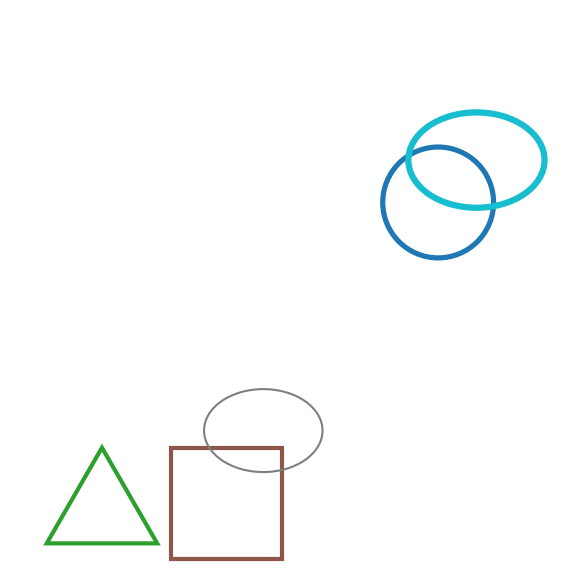[{"shape": "circle", "thickness": 2.5, "radius": 0.48, "center": [0.759, 0.649]}, {"shape": "triangle", "thickness": 2, "radius": 0.55, "center": [0.177, 0.113]}, {"shape": "square", "thickness": 2, "radius": 0.48, "center": [0.392, 0.128]}, {"shape": "oval", "thickness": 1, "radius": 0.51, "center": [0.456, 0.254]}, {"shape": "oval", "thickness": 3, "radius": 0.59, "center": [0.825, 0.722]}]